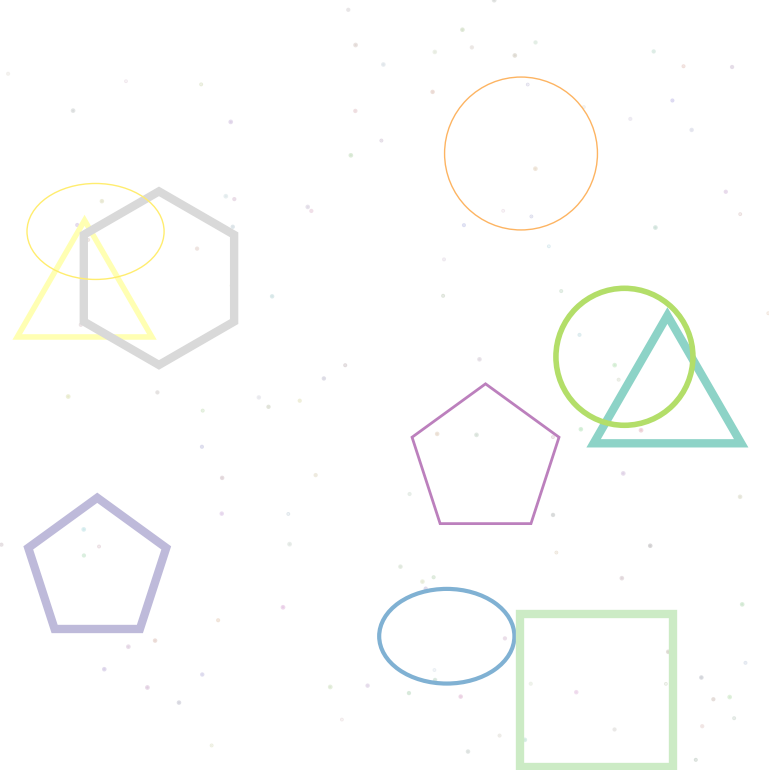[{"shape": "triangle", "thickness": 3, "radius": 0.55, "center": [0.867, 0.48]}, {"shape": "triangle", "thickness": 2, "radius": 0.5, "center": [0.11, 0.613]}, {"shape": "pentagon", "thickness": 3, "radius": 0.47, "center": [0.126, 0.259]}, {"shape": "oval", "thickness": 1.5, "radius": 0.44, "center": [0.58, 0.174]}, {"shape": "circle", "thickness": 0.5, "radius": 0.5, "center": [0.677, 0.801]}, {"shape": "circle", "thickness": 2, "radius": 0.44, "center": [0.811, 0.537]}, {"shape": "hexagon", "thickness": 3, "radius": 0.56, "center": [0.206, 0.639]}, {"shape": "pentagon", "thickness": 1, "radius": 0.5, "center": [0.631, 0.401]}, {"shape": "square", "thickness": 3, "radius": 0.5, "center": [0.775, 0.104]}, {"shape": "oval", "thickness": 0.5, "radius": 0.45, "center": [0.124, 0.699]}]